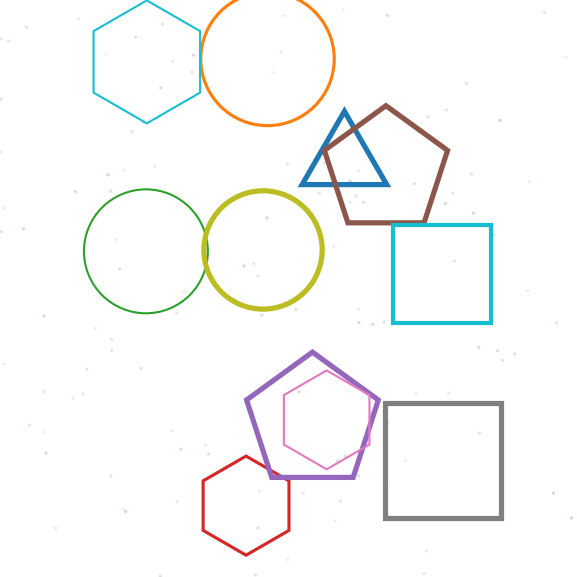[{"shape": "triangle", "thickness": 2.5, "radius": 0.42, "center": [0.596, 0.722]}, {"shape": "circle", "thickness": 1.5, "radius": 0.58, "center": [0.463, 0.897]}, {"shape": "circle", "thickness": 1, "radius": 0.54, "center": [0.253, 0.564]}, {"shape": "hexagon", "thickness": 1.5, "radius": 0.43, "center": [0.426, 0.124]}, {"shape": "pentagon", "thickness": 2.5, "radius": 0.6, "center": [0.541, 0.269]}, {"shape": "pentagon", "thickness": 2.5, "radius": 0.56, "center": [0.668, 0.704]}, {"shape": "hexagon", "thickness": 1, "radius": 0.43, "center": [0.566, 0.272]}, {"shape": "square", "thickness": 2.5, "radius": 0.5, "center": [0.767, 0.202]}, {"shape": "circle", "thickness": 2.5, "radius": 0.51, "center": [0.455, 0.566]}, {"shape": "hexagon", "thickness": 1, "radius": 0.53, "center": [0.254, 0.892]}, {"shape": "square", "thickness": 2, "radius": 0.43, "center": [0.765, 0.525]}]